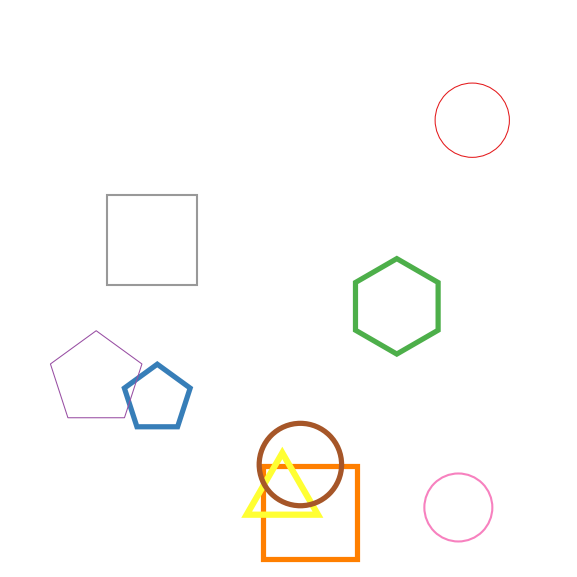[{"shape": "circle", "thickness": 0.5, "radius": 0.32, "center": [0.818, 0.791]}, {"shape": "pentagon", "thickness": 2.5, "radius": 0.3, "center": [0.272, 0.309]}, {"shape": "hexagon", "thickness": 2.5, "radius": 0.41, "center": [0.687, 0.469]}, {"shape": "pentagon", "thickness": 0.5, "radius": 0.42, "center": [0.167, 0.343]}, {"shape": "square", "thickness": 2.5, "radius": 0.4, "center": [0.537, 0.112]}, {"shape": "triangle", "thickness": 3, "radius": 0.36, "center": [0.489, 0.144]}, {"shape": "circle", "thickness": 2.5, "radius": 0.36, "center": [0.52, 0.195]}, {"shape": "circle", "thickness": 1, "radius": 0.29, "center": [0.794, 0.12]}, {"shape": "square", "thickness": 1, "radius": 0.39, "center": [0.263, 0.584]}]